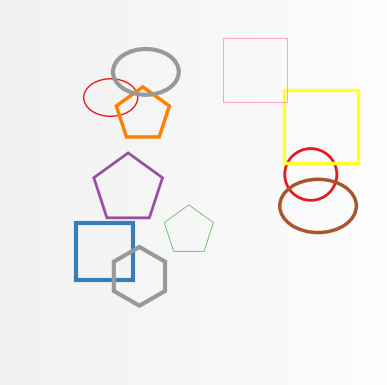[{"shape": "oval", "thickness": 1, "radius": 0.35, "center": [0.286, 0.747]}, {"shape": "circle", "thickness": 2, "radius": 0.34, "center": [0.802, 0.547]}, {"shape": "square", "thickness": 3, "radius": 0.37, "center": [0.269, 0.347]}, {"shape": "pentagon", "thickness": 0.5, "radius": 0.33, "center": [0.487, 0.401]}, {"shape": "pentagon", "thickness": 2, "radius": 0.47, "center": [0.331, 0.51]}, {"shape": "pentagon", "thickness": 2.5, "radius": 0.36, "center": [0.369, 0.702]}, {"shape": "square", "thickness": 2.5, "radius": 0.48, "center": [0.828, 0.672]}, {"shape": "oval", "thickness": 2.5, "radius": 0.49, "center": [0.821, 0.465]}, {"shape": "square", "thickness": 0.5, "radius": 0.42, "center": [0.658, 0.818]}, {"shape": "hexagon", "thickness": 3, "radius": 0.38, "center": [0.36, 0.282]}, {"shape": "oval", "thickness": 3, "radius": 0.42, "center": [0.376, 0.813]}]